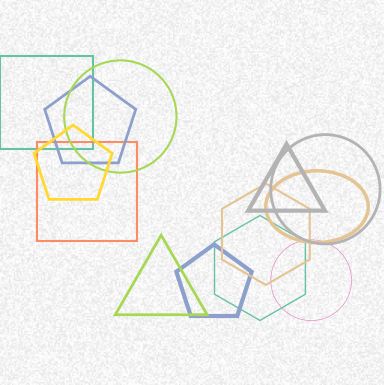[{"shape": "hexagon", "thickness": 1, "radius": 0.68, "center": [0.675, 0.304]}, {"shape": "square", "thickness": 1.5, "radius": 0.61, "center": [0.12, 0.734]}, {"shape": "square", "thickness": 1.5, "radius": 0.65, "center": [0.226, 0.502]}, {"shape": "pentagon", "thickness": 2, "radius": 0.62, "center": [0.234, 0.678]}, {"shape": "pentagon", "thickness": 3, "radius": 0.51, "center": [0.556, 0.262]}, {"shape": "circle", "thickness": 0.5, "radius": 0.52, "center": [0.808, 0.272]}, {"shape": "circle", "thickness": 1.5, "radius": 0.73, "center": [0.313, 0.697]}, {"shape": "triangle", "thickness": 2, "radius": 0.69, "center": [0.419, 0.251]}, {"shape": "pentagon", "thickness": 2, "radius": 0.53, "center": [0.19, 0.569]}, {"shape": "oval", "thickness": 2.5, "radius": 0.67, "center": [0.823, 0.463]}, {"shape": "hexagon", "thickness": 1.5, "radius": 0.66, "center": [0.691, 0.392]}, {"shape": "circle", "thickness": 2, "radius": 0.71, "center": [0.845, 0.508]}, {"shape": "triangle", "thickness": 3, "radius": 0.58, "center": [0.744, 0.51]}]